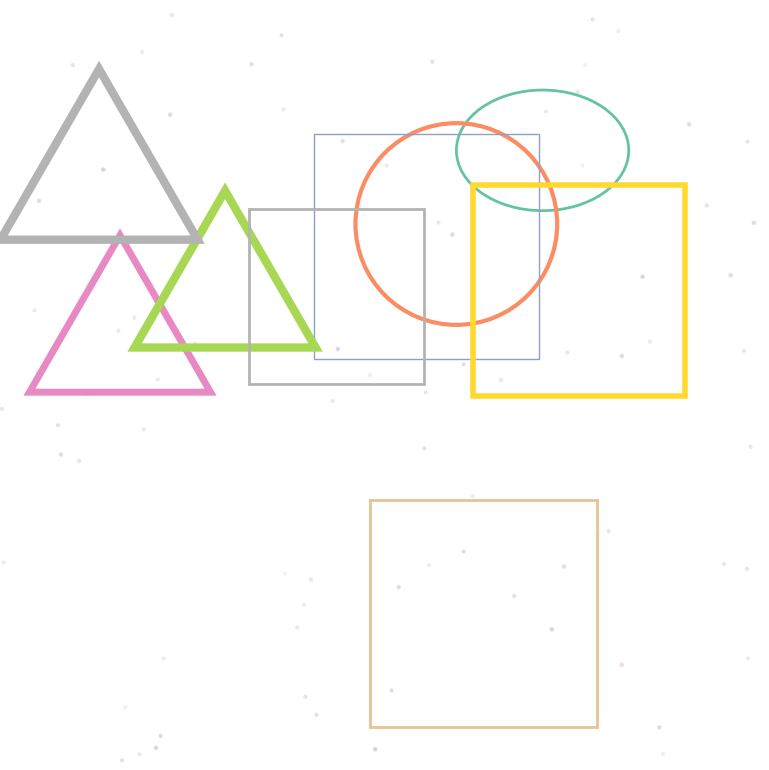[{"shape": "oval", "thickness": 1, "radius": 0.56, "center": [0.705, 0.805]}, {"shape": "circle", "thickness": 1.5, "radius": 0.65, "center": [0.593, 0.709]}, {"shape": "square", "thickness": 0.5, "radius": 0.73, "center": [0.554, 0.68]}, {"shape": "triangle", "thickness": 2.5, "radius": 0.68, "center": [0.156, 0.559]}, {"shape": "triangle", "thickness": 3, "radius": 0.68, "center": [0.292, 0.617]}, {"shape": "square", "thickness": 2, "radius": 0.69, "center": [0.752, 0.623]}, {"shape": "square", "thickness": 1, "radius": 0.74, "center": [0.628, 0.203]}, {"shape": "triangle", "thickness": 3, "radius": 0.74, "center": [0.129, 0.763]}, {"shape": "square", "thickness": 1, "radius": 0.57, "center": [0.437, 0.614]}]